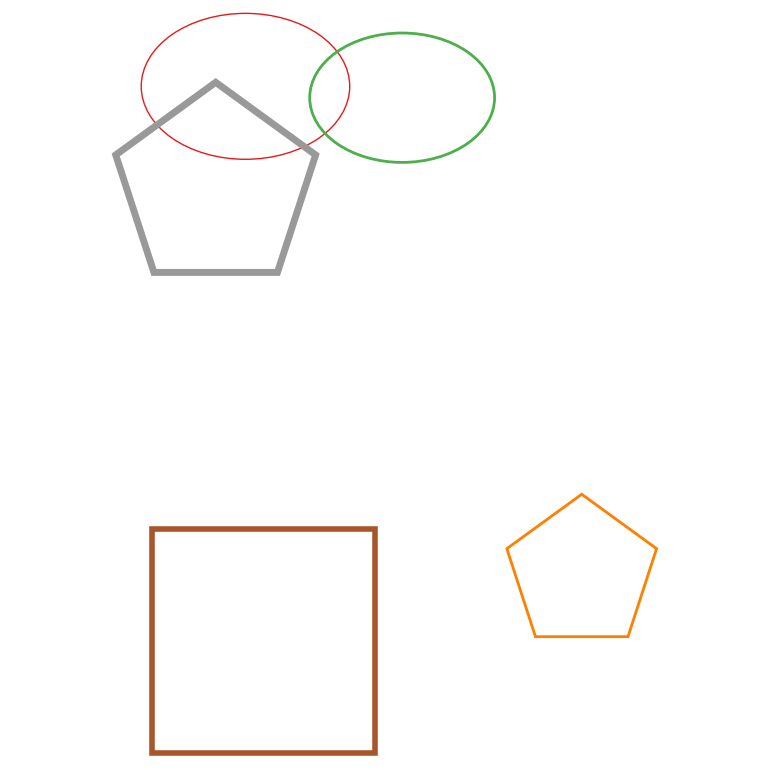[{"shape": "oval", "thickness": 0.5, "radius": 0.68, "center": [0.319, 0.888]}, {"shape": "oval", "thickness": 1, "radius": 0.6, "center": [0.522, 0.873]}, {"shape": "pentagon", "thickness": 1, "radius": 0.51, "center": [0.755, 0.256]}, {"shape": "square", "thickness": 2, "radius": 0.73, "center": [0.342, 0.167]}, {"shape": "pentagon", "thickness": 2.5, "radius": 0.68, "center": [0.28, 0.757]}]